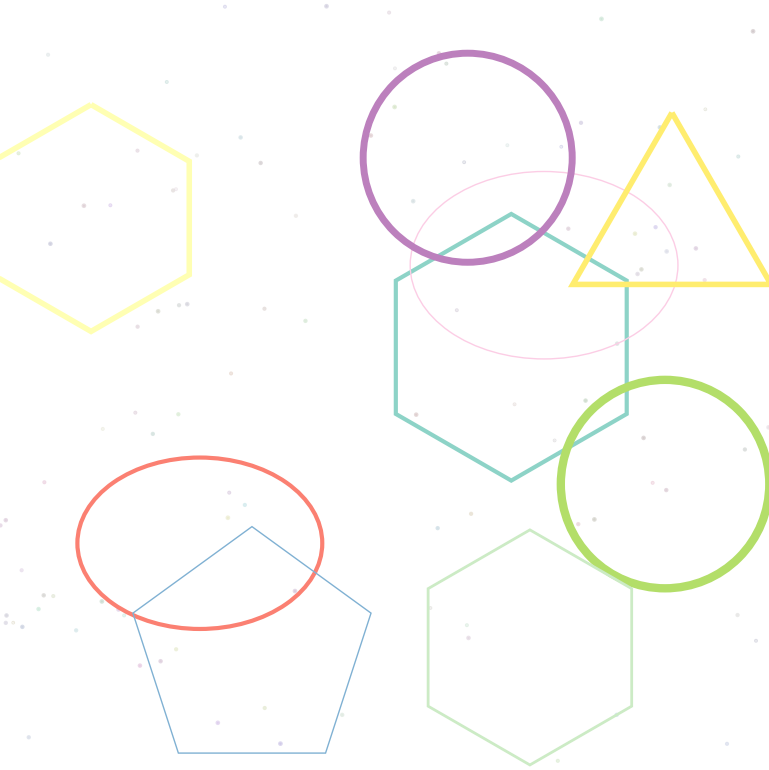[{"shape": "hexagon", "thickness": 1.5, "radius": 0.87, "center": [0.664, 0.549]}, {"shape": "hexagon", "thickness": 2, "radius": 0.74, "center": [0.118, 0.717]}, {"shape": "oval", "thickness": 1.5, "radius": 0.8, "center": [0.26, 0.294]}, {"shape": "pentagon", "thickness": 0.5, "radius": 0.81, "center": [0.327, 0.153]}, {"shape": "circle", "thickness": 3, "radius": 0.68, "center": [0.864, 0.371]}, {"shape": "oval", "thickness": 0.5, "radius": 0.87, "center": [0.707, 0.656]}, {"shape": "circle", "thickness": 2.5, "radius": 0.68, "center": [0.607, 0.795]}, {"shape": "hexagon", "thickness": 1, "radius": 0.76, "center": [0.688, 0.159]}, {"shape": "triangle", "thickness": 2, "radius": 0.74, "center": [0.873, 0.705]}]